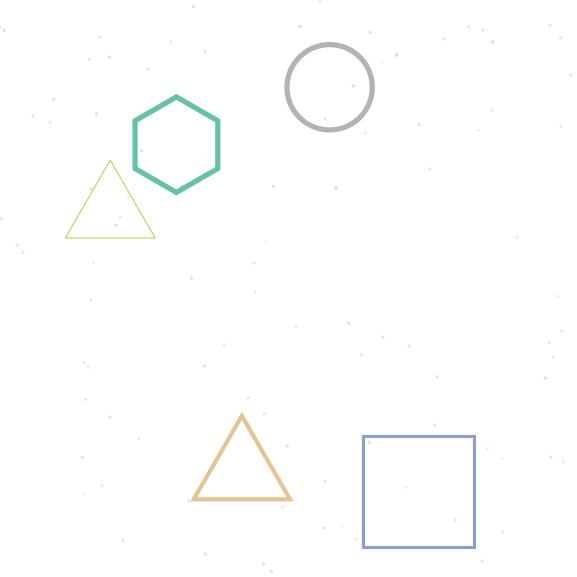[{"shape": "hexagon", "thickness": 2.5, "radius": 0.41, "center": [0.305, 0.749]}, {"shape": "square", "thickness": 1.5, "radius": 0.48, "center": [0.725, 0.148]}, {"shape": "triangle", "thickness": 0.5, "radius": 0.45, "center": [0.191, 0.632]}, {"shape": "triangle", "thickness": 2, "radius": 0.48, "center": [0.419, 0.183]}, {"shape": "circle", "thickness": 2.5, "radius": 0.37, "center": [0.571, 0.848]}]